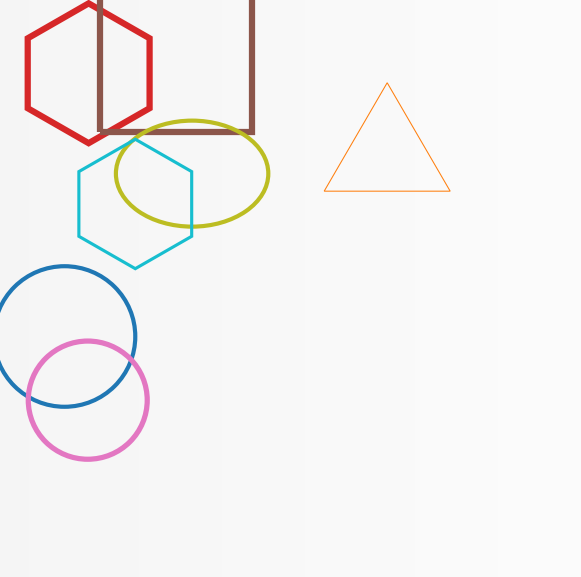[{"shape": "circle", "thickness": 2, "radius": 0.61, "center": [0.111, 0.416]}, {"shape": "triangle", "thickness": 0.5, "radius": 0.63, "center": [0.666, 0.731]}, {"shape": "hexagon", "thickness": 3, "radius": 0.61, "center": [0.153, 0.872]}, {"shape": "square", "thickness": 3, "radius": 0.65, "center": [0.303, 0.9]}, {"shape": "circle", "thickness": 2.5, "radius": 0.51, "center": [0.151, 0.306]}, {"shape": "oval", "thickness": 2, "radius": 0.66, "center": [0.33, 0.698]}, {"shape": "hexagon", "thickness": 1.5, "radius": 0.56, "center": [0.233, 0.646]}]